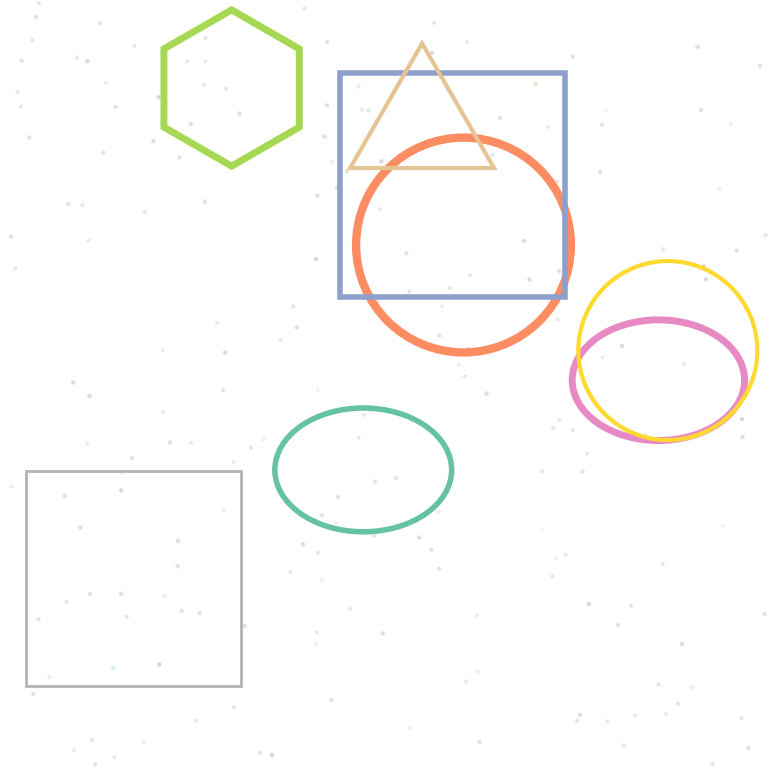[{"shape": "oval", "thickness": 2, "radius": 0.57, "center": [0.472, 0.39]}, {"shape": "circle", "thickness": 3, "radius": 0.7, "center": [0.602, 0.682]}, {"shape": "square", "thickness": 2, "radius": 0.73, "center": [0.588, 0.76]}, {"shape": "oval", "thickness": 2.5, "radius": 0.56, "center": [0.855, 0.506]}, {"shape": "hexagon", "thickness": 2.5, "radius": 0.51, "center": [0.301, 0.886]}, {"shape": "circle", "thickness": 1.5, "radius": 0.58, "center": [0.867, 0.545]}, {"shape": "triangle", "thickness": 1.5, "radius": 0.54, "center": [0.548, 0.836]}, {"shape": "square", "thickness": 1, "radius": 0.7, "center": [0.173, 0.249]}]